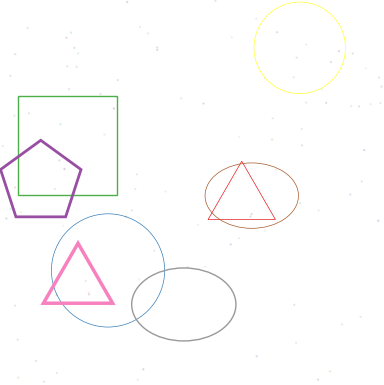[{"shape": "triangle", "thickness": 0.5, "radius": 0.51, "center": [0.628, 0.48]}, {"shape": "circle", "thickness": 0.5, "radius": 0.74, "center": [0.281, 0.298]}, {"shape": "square", "thickness": 1, "radius": 0.64, "center": [0.176, 0.621]}, {"shape": "pentagon", "thickness": 2, "radius": 0.55, "center": [0.106, 0.526]}, {"shape": "circle", "thickness": 0.5, "radius": 0.59, "center": [0.778, 0.876]}, {"shape": "oval", "thickness": 0.5, "radius": 0.61, "center": [0.654, 0.492]}, {"shape": "triangle", "thickness": 2.5, "radius": 0.52, "center": [0.203, 0.264]}, {"shape": "oval", "thickness": 1, "radius": 0.68, "center": [0.477, 0.209]}]